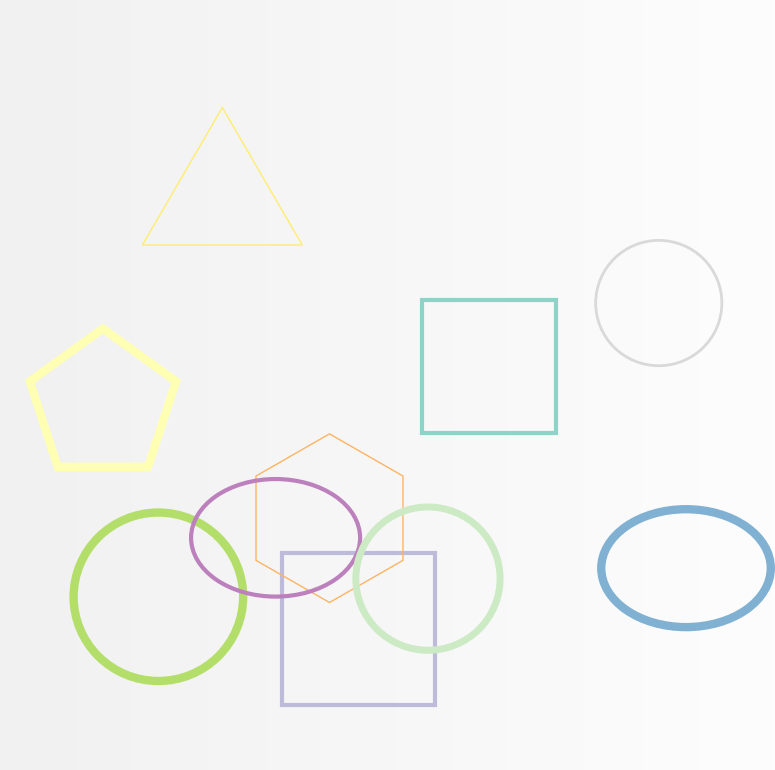[{"shape": "square", "thickness": 1.5, "radius": 0.43, "center": [0.631, 0.524]}, {"shape": "pentagon", "thickness": 3, "radius": 0.5, "center": [0.133, 0.474]}, {"shape": "square", "thickness": 1.5, "radius": 0.49, "center": [0.462, 0.183]}, {"shape": "oval", "thickness": 3, "radius": 0.55, "center": [0.885, 0.262]}, {"shape": "hexagon", "thickness": 0.5, "radius": 0.55, "center": [0.425, 0.327]}, {"shape": "circle", "thickness": 3, "radius": 0.55, "center": [0.204, 0.225]}, {"shape": "circle", "thickness": 1, "radius": 0.41, "center": [0.85, 0.606]}, {"shape": "oval", "thickness": 1.5, "radius": 0.55, "center": [0.356, 0.302]}, {"shape": "circle", "thickness": 2.5, "radius": 0.47, "center": [0.552, 0.249]}, {"shape": "triangle", "thickness": 0.5, "radius": 0.6, "center": [0.287, 0.741]}]